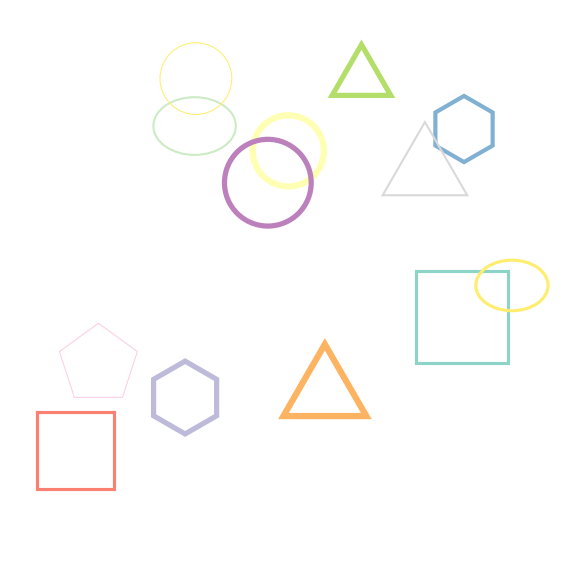[{"shape": "square", "thickness": 1.5, "radius": 0.4, "center": [0.801, 0.451]}, {"shape": "circle", "thickness": 3, "radius": 0.31, "center": [0.499, 0.738]}, {"shape": "hexagon", "thickness": 2.5, "radius": 0.32, "center": [0.321, 0.311]}, {"shape": "square", "thickness": 1.5, "radius": 0.33, "center": [0.131, 0.219]}, {"shape": "hexagon", "thickness": 2, "radius": 0.29, "center": [0.803, 0.776]}, {"shape": "triangle", "thickness": 3, "radius": 0.41, "center": [0.563, 0.32]}, {"shape": "triangle", "thickness": 2.5, "radius": 0.29, "center": [0.626, 0.863]}, {"shape": "pentagon", "thickness": 0.5, "radius": 0.35, "center": [0.17, 0.368]}, {"shape": "triangle", "thickness": 1, "radius": 0.42, "center": [0.736, 0.703]}, {"shape": "circle", "thickness": 2.5, "radius": 0.38, "center": [0.464, 0.683]}, {"shape": "oval", "thickness": 1, "radius": 0.36, "center": [0.337, 0.781]}, {"shape": "oval", "thickness": 1.5, "radius": 0.31, "center": [0.886, 0.505]}, {"shape": "circle", "thickness": 0.5, "radius": 0.31, "center": [0.339, 0.863]}]